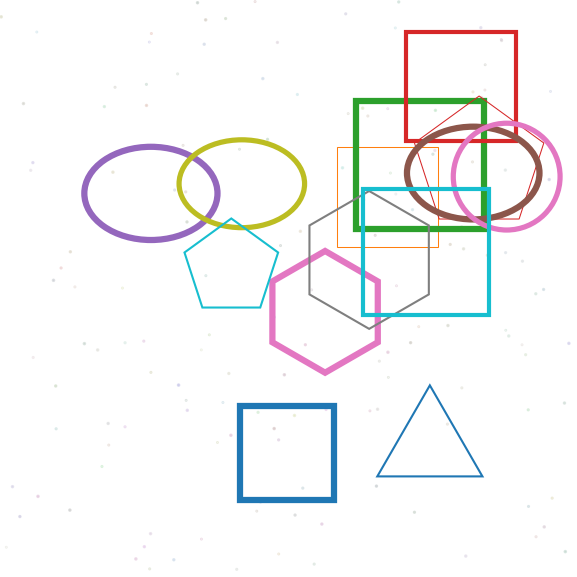[{"shape": "triangle", "thickness": 1, "radius": 0.53, "center": [0.744, 0.227]}, {"shape": "square", "thickness": 3, "radius": 0.41, "center": [0.497, 0.215]}, {"shape": "square", "thickness": 0.5, "radius": 0.44, "center": [0.672, 0.658]}, {"shape": "square", "thickness": 3, "radius": 0.55, "center": [0.727, 0.713]}, {"shape": "square", "thickness": 2, "radius": 0.47, "center": [0.798, 0.85]}, {"shape": "pentagon", "thickness": 0.5, "radius": 0.59, "center": [0.83, 0.715]}, {"shape": "oval", "thickness": 3, "radius": 0.58, "center": [0.261, 0.664]}, {"shape": "oval", "thickness": 3, "radius": 0.57, "center": [0.819, 0.699]}, {"shape": "circle", "thickness": 2.5, "radius": 0.46, "center": [0.877, 0.693]}, {"shape": "hexagon", "thickness": 3, "radius": 0.53, "center": [0.563, 0.459]}, {"shape": "hexagon", "thickness": 1, "radius": 0.6, "center": [0.639, 0.549]}, {"shape": "oval", "thickness": 2.5, "radius": 0.54, "center": [0.419, 0.681]}, {"shape": "square", "thickness": 2, "radius": 0.55, "center": [0.737, 0.562]}, {"shape": "pentagon", "thickness": 1, "radius": 0.43, "center": [0.401, 0.536]}]